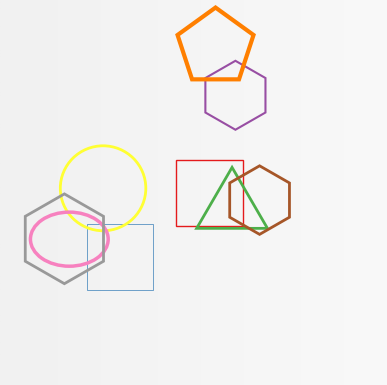[{"shape": "square", "thickness": 1, "radius": 0.43, "center": [0.541, 0.498]}, {"shape": "square", "thickness": 0.5, "radius": 0.43, "center": [0.309, 0.332]}, {"shape": "triangle", "thickness": 2, "radius": 0.53, "center": [0.599, 0.46]}, {"shape": "hexagon", "thickness": 1.5, "radius": 0.45, "center": [0.608, 0.753]}, {"shape": "pentagon", "thickness": 3, "radius": 0.52, "center": [0.556, 0.877]}, {"shape": "circle", "thickness": 2, "radius": 0.55, "center": [0.266, 0.511]}, {"shape": "hexagon", "thickness": 2, "radius": 0.45, "center": [0.67, 0.48]}, {"shape": "oval", "thickness": 2.5, "radius": 0.5, "center": [0.179, 0.379]}, {"shape": "hexagon", "thickness": 2, "radius": 0.58, "center": [0.166, 0.38]}]